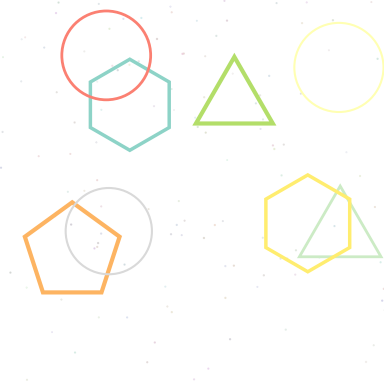[{"shape": "hexagon", "thickness": 2.5, "radius": 0.59, "center": [0.337, 0.728]}, {"shape": "circle", "thickness": 1.5, "radius": 0.58, "center": [0.88, 0.825]}, {"shape": "circle", "thickness": 2, "radius": 0.58, "center": [0.276, 0.856]}, {"shape": "pentagon", "thickness": 3, "radius": 0.65, "center": [0.188, 0.345]}, {"shape": "triangle", "thickness": 3, "radius": 0.58, "center": [0.609, 0.737]}, {"shape": "circle", "thickness": 1.5, "radius": 0.56, "center": [0.283, 0.4]}, {"shape": "triangle", "thickness": 2, "radius": 0.61, "center": [0.884, 0.394]}, {"shape": "hexagon", "thickness": 2.5, "radius": 0.63, "center": [0.799, 0.42]}]